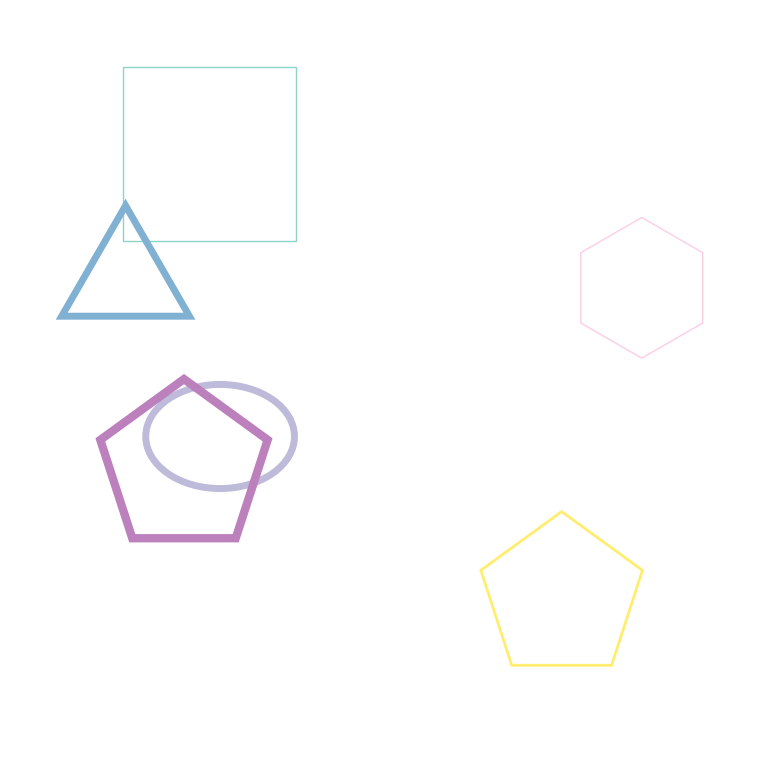[{"shape": "square", "thickness": 0.5, "radius": 0.56, "center": [0.272, 0.8]}, {"shape": "oval", "thickness": 2.5, "radius": 0.48, "center": [0.286, 0.433]}, {"shape": "triangle", "thickness": 2.5, "radius": 0.48, "center": [0.163, 0.637]}, {"shape": "hexagon", "thickness": 0.5, "radius": 0.46, "center": [0.833, 0.626]}, {"shape": "pentagon", "thickness": 3, "radius": 0.57, "center": [0.239, 0.393]}, {"shape": "pentagon", "thickness": 1, "radius": 0.55, "center": [0.729, 0.225]}]